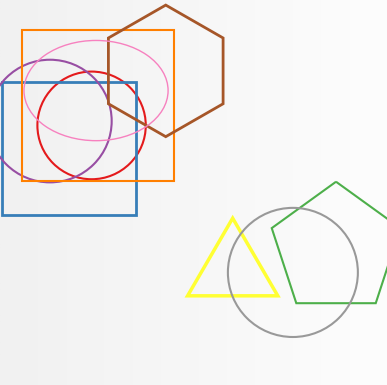[{"shape": "circle", "thickness": 1.5, "radius": 0.7, "center": [0.236, 0.674]}, {"shape": "square", "thickness": 2, "radius": 0.87, "center": [0.179, 0.615]}, {"shape": "pentagon", "thickness": 1.5, "radius": 0.87, "center": [0.867, 0.354]}, {"shape": "circle", "thickness": 1.5, "radius": 0.8, "center": [0.129, 0.686]}, {"shape": "square", "thickness": 1.5, "radius": 0.98, "center": [0.253, 0.726]}, {"shape": "triangle", "thickness": 2.5, "radius": 0.67, "center": [0.6, 0.299]}, {"shape": "hexagon", "thickness": 2, "radius": 0.85, "center": [0.428, 0.816]}, {"shape": "oval", "thickness": 1, "radius": 0.93, "center": [0.248, 0.765]}, {"shape": "circle", "thickness": 1.5, "radius": 0.84, "center": [0.756, 0.292]}]